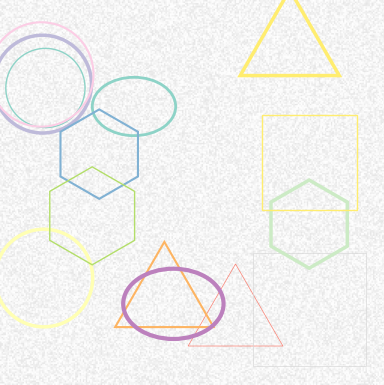[{"shape": "circle", "thickness": 1, "radius": 0.51, "center": [0.118, 0.772]}, {"shape": "oval", "thickness": 2, "radius": 0.54, "center": [0.348, 0.723]}, {"shape": "circle", "thickness": 2.5, "radius": 0.63, "center": [0.114, 0.278]}, {"shape": "circle", "thickness": 2.5, "radius": 0.64, "center": [0.111, 0.782]}, {"shape": "triangle", "thickness": 0.5, "radius": 0.71, "center": [0.612, 0.172]}, {"shape": "hexagon", "thickness": 1.5, "radius": 0.58, "center": [0.258, 0.6]}, {"shape": "triangle", "thickness": 1.5, "radius": 0.74, "center": [0.427, 0.224]}, {"shape": "hexagon", "thickness": 1, "radius": 0.64, "center": [0.239, 0.439]}, {"shape": "circle", "thickness": 1.5, "radius": 0.68, "center": [0.107, 0.807]}, {"shape": "square", "thickness": 0.5, "radius": 0.74, "center": [0.804, 0.197]}, {"shape": "oval", "thickness": 3, "radius": 0.65, "center": [0.45, 0.211]}, {"shape": "hexagon", "thickness": 2.5, "radius": 0.57, "center": [0.803, 0.418]}, {"shape": "triangle", "thickness": 2.5, "radius": 0.74, "center": [0.753, 0.878]}, {"shape": "square", "thickness": 1, "radius": 0.61, "center": [0.804, 0.578]}]